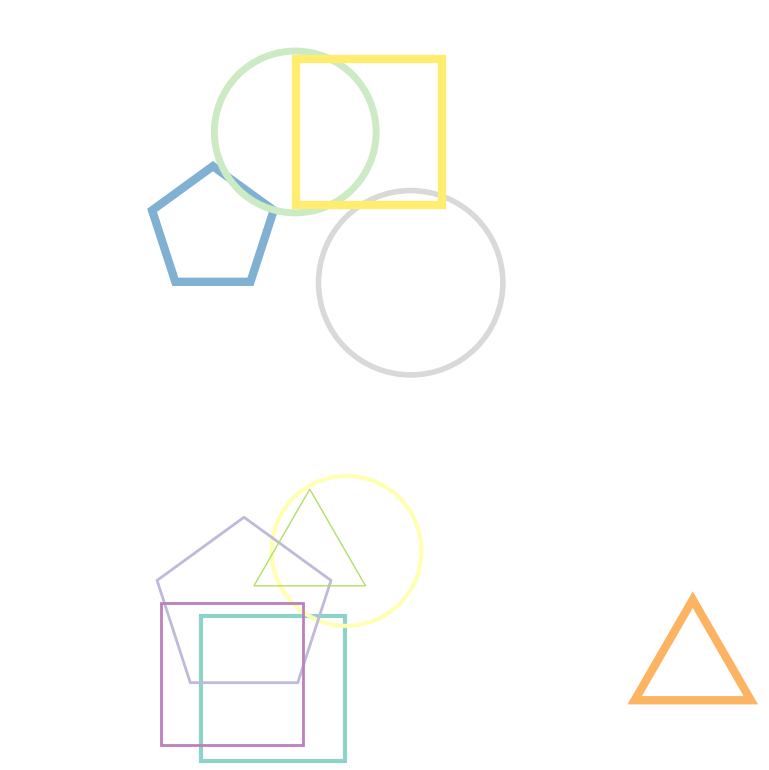[{"shape": "square", "thickness": 1.5, "radius": 0.47, "center": [0.355, 0.106]}, {"shape": "circle", "thickness": 1.5, "radius": 0.49, "center": [0.45, 0.285]}, {"shape": "pentagon", "thickness": 1, "radius": 0.59, "center": [0.317, 0.209]}, {"shape": "pentagon", "thickness": 3, "radius": 0.42, "center": [0.276, 0.701]}, {"shape": "triangle", "thickness": 3, "radius": 0.44, "center": [0.9, 0.134]}, {"shape": "triangle", "thickness": 0.5, "radius": 0.42, "center": [0.402, 0.281]}, {"shape": "circle", "thickness": 2, "radius": 0.6, "center": [0.533, 0.633]}, {"shape": "square", "thickness": 1, "radius": 0.46, "center": [0.301, 0.125]}, {"shape": "circle", "thickness": 2.5, "radius": 0.53, "center": [0.383, 0.829]}, {"shape": "square", "thickness": 3, "radius": 0.47, "center": [0.48, 0.829]}]